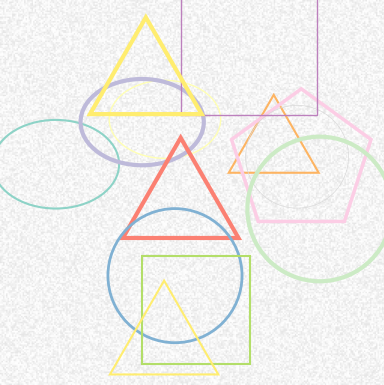[{"shape": "oval", "thickness": 1.5, "radius": 0.82, "center": [0.145, 0.573]}, {"shape": "oval", "thickness": 1, "radius": 0.72, "center": [0.428, 0.69]}, {"shape": "oval", "thickness": 3, "radius": 0.8, "center": [0.369, 0.683]}, {"shape": "triangle", "thickness": 3, "radius": 0.87, "center": [0.469, 0.469]}, {"shape": "circle", "thickness": 2, "radius": 0.87, "center": [0.454, 0.284]}, {"shape": "triangle", "thickness": 1.5, "radius": 0.67, "center": [0.711, 0.619]}, {"shape": "square", "thickness": 1.5, "radius": 0.7, "center": [0.51, 0.194]}, {"shape": "pentagon", "thickness": 2.5, "radius": 0.95, "center": [0.783, 0.579]}, {"shape": "circle", "thickness": 0.5, "radius": 0.67, "center": [0.772, 0.593]}, {"shape": "square", "thickness": 1, "radius": 0.89, "center": [0.646, 0.879]}, {"shape": "circle", "thickness": 3, "radius": 0.94, "center": [0.83, 0.457]}, {"shape": "triangle", "thickness": 1.5, "radius": 0.81, "center": [0.426, 0.109]}, {"shape": "triangle", "thickness": 3, "radius": 0.84, "center": [0.379, 0.787]}]